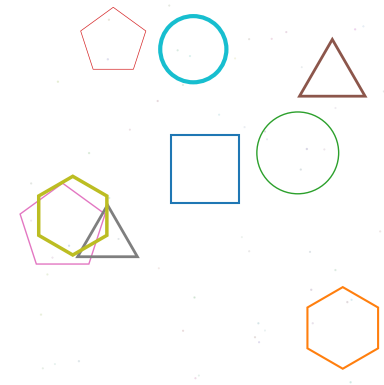[{"shape": "square", "thickness": 1.5, "radius": 0.44, "center": [0.532, 0.562]}, {"shape": "hexagon", "thickness": 1.5, "radius": 0.53, "center": [0.89, 0.148]}, {"shape": "circle", "thickness": 1, "radius": 0.53, "center": [0.773, 0.603]}, {"shape": "pentagon", "thickness": 0.5, "radius": 0.45, "center": [0.294, 0.892]}, {"shape": "triangle", "thickness": 2, "radius": 0.49, "center": [0.863, 0.799]}, {"shape": "pentagon", "thickness": 1, "radius": 0.58, "center": [0.163, 0.408]}, {"shape": "triangle", "thickness": 2, "radius": 0.45, "center": [0.279, 0.378]}, {"shape": "hexagon", "thickness": 2.5, "radius": 0.51, "center": [0.189, 0.44]}, {"shape": "circle", "thickness": 3, "radius": 0.43, "center": [0.502, 0.872]}]